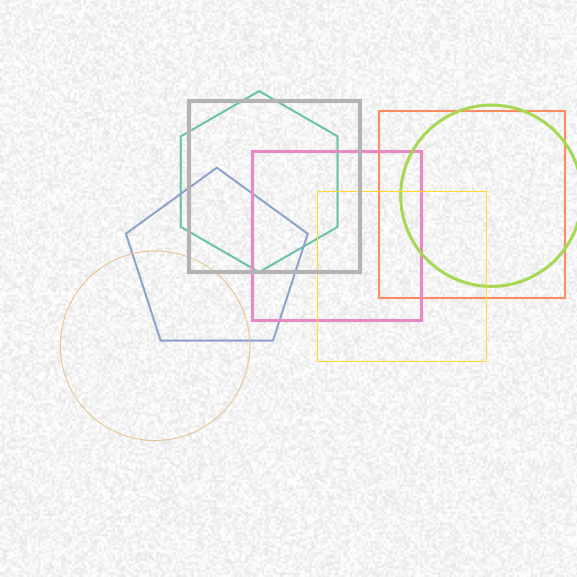[{"shape": "hexagon", "thickness": 1, "radius": 0.78, "center": [0.449, 0.685]}, {"shape": "square", "thickness": 1, "radius": 0.81, "center": [0.817, 0.645]}, {"shape": "pentagon", "thickness": 1, "radius": 0.83, "center": [0.375, 0.543]}, {"shape": "square", "thickness": 1.5, "radius": 0.73, "center": [0.582, 0.591]}, {"shape": "circle", "thickness": 1.5, "radius": 0.78, "center": [0.851, 0.66]}, {"shape": "square", "thickness": 0.5, "radius": 0.73, "center": [0.695, 0.521]}, {"shape": "circle", "thickness": 0.5, "radius": 0.82, "center": [0.269, 0.4]}, {"shape": "square", "thickness": 2, "radius": 0.74, "center": [0.476, 0.676]}]